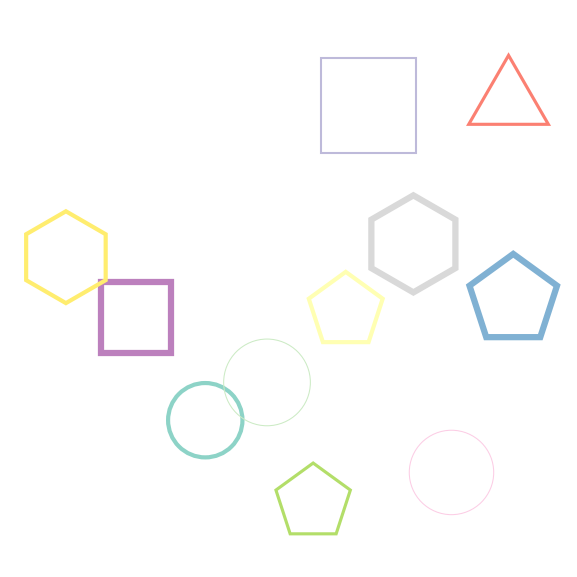[{"shape": "circle", "thickness": 2, "radius": 0.32, "center": [0.355, 0.271]}, {"shape": "pentagon", "thickness": 2, "radius": 0.34, "center": [0.599, 0.461]}, {"shape": "square", "thickness": 1, "radius": 0.41, "center": [0.638, 0.816]}, {"shape": "triangle", "thickness": 1.5, "radius": 0.4, "center": [0.881, 0.824]}, {"shape": "pentagon", "thickness": 3, "radius": 0.4, "center": [0.889, 0.48]}, {"shape": "pentagon", "thickness": 1.5, "radius": 0.34, "center": [0.542, 0.13]}, {"shape": "circle", "thickness": 0.5, "radius": 0.37, "center": [0.782, 0.181]}, {"shape": "hexagon", "thickness": 3, "radius": 0.42, "center": [0.716, 0.577]}, {"shape": "square", "thickness": 3, "radius": 0.3, "center": [0.235, 0.449]}, {"shape": "circle", "thickness": 0.5, "radius": 0.38, "center": [0.462, 0.337]}, {"shape": "hexagon", "thickness": 2, "radius": 0.4, "center": [0.114, 0.554]}]